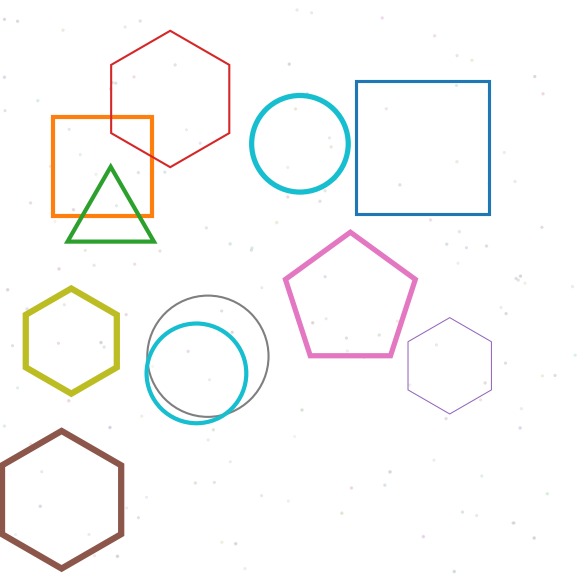[{"shape": "square", "thickness": 1.5, "radius": 0.58, "center": [0.731, 0.744]}, {"shape": "square", "thickness": 2, "radius": 0.43, "center": [0.177, 0.71]}, {"shape": "triangle", "thickness": 2, "radius": 0.43, "center": [0.192, 0.624]}, {"shape": "hexagon", "thickness": 1, "radius": 0.59, "center": [0.295, 0.828]}, {"shape": "hexagon", "thickness": 0.5, "radius": 0.42, "center": [0.779, 0.366]}, {"shape": "hexagon", "thickness": 3, "radius": 0.6, "center": [0.107, 0.134]}, {"shape": "pentagon", "thickness": 2.5, "radius": 0.59, "center": [0.607, 0.479]}, {"shape": "circle", "thickness": 1, "radius": 0.52, "center": [0.36, 0.382]}, {"shape": "hexagon", "thickness": 3, "radius": 0.46, "center": [0.123, 0.409]}, {"shape": "circle", "thickness": 2, "radius": 0.43, "center": [0.34, 0.353]}, {"shape": "circle", "thickness": 2.5, "radius": 0.42, "center": [0.519, 0.75]}]